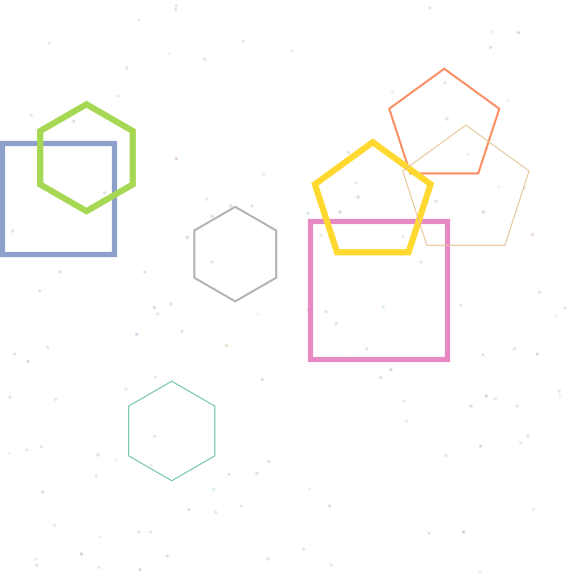[{"shape": "hexagon", "thickness": 0.5, "radius": 0.43, "center": [0.297, 0.253]}, {"shape": "pentagon", "thickness": 1, "radius": 0.5, "center": [0.769, 0.78]}, {"shape": "square", "thickness": 2.5, "radius": 0.48, "center": [0.101, 0.656]}, {"shape": "square", "thickness": 2.5, "radius": 0.59, "center": [0.656, 0.497]}, {"shape": "hexagon", "thickness": 3, "radius": 0.46, "center": [0.15, 0.726]}, {"shape": "pentagon", "thickness": 3, "radius": 0.53, "center": [0.646, 0.648]}, {"shape": "pentagon", "thickness": 0.5, "radius": 0.58, "center": [0.807, 0.667]}, {"shape": "hexagon", "thickness": 1, "radius": 0.41, "center": [0.407, 0.559]}]